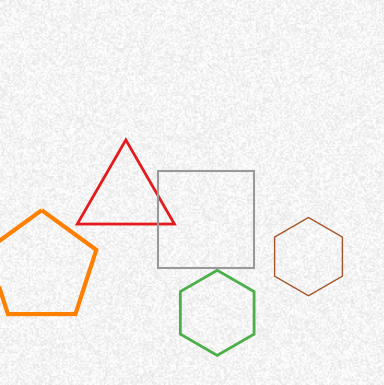[{"shape": "triangle", "thickness": 2, "radius": 0.73, "center": [0.327, 0.491]}, {"shape": "hexagon", "thickness": 2, "radius": 0.55, "center": [0.564, 0.187]}, {"shape": "pentagon", "thickness": 3, "radius": 0.75, "center": [0.108, 0.305]}, {"shape": "hexagon", "thickness": 1, "radius": 0.51, "center": [0.801, 0.333]}, {"shape": "square", "thickness": 1.5, "radius": 0.62, "center": [0.536, 0.43]}]